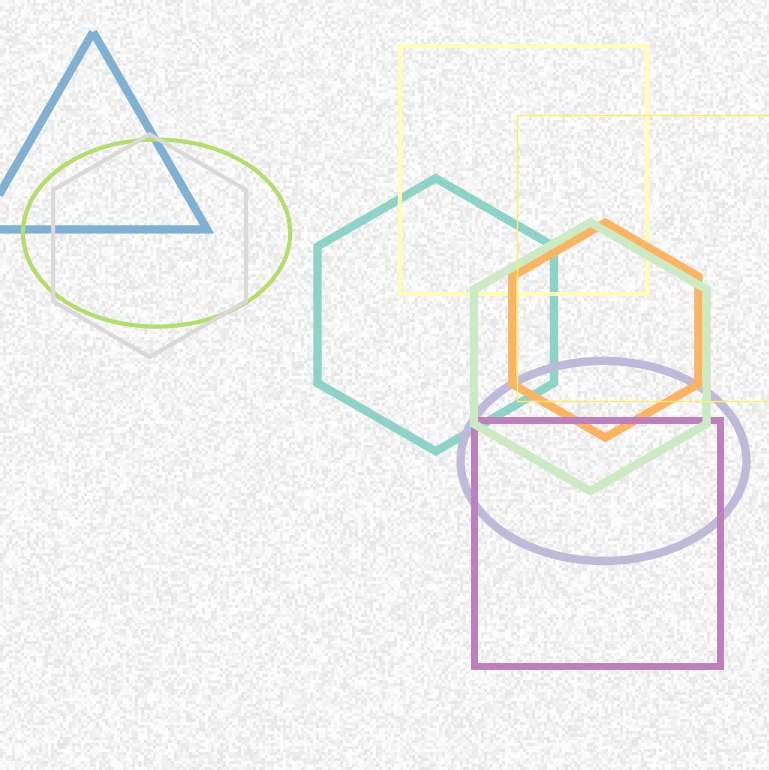[{"shape": "hexagon", "thickness": 3, "radius": 0.89, "center": [0.566, 0.591]}, {"shape": "square", "thickness": 1.5, "radius": 0.8, "center": [0.68, 0.779]}, {"shape": "oval", "thickness": 3, "radius": 0.93, "center": [0.784, 0.401]}, {"shape": "triangle", "thickness": 3, "radius": 0.85, "center": [0.121, 0.788]}, {"shape": "hexagon", "thickness": 3, "radius": 0.7, "center": [0.786, 0.571]}, {"shape": "oval", "thickness": 1.5, "radius": 0.87, "center": [0.203, 0.697]}, {"shape": "hexagon", "thickness": 1.5, "radius": 0.72, "center": [0.194, 0.681]}, {"shape": "square", "thickness": 2.5, "radius": 0.8, "center": [0.775, 0.295]}, {"shape": "hexagon", "thickness": 3, "radius": 0.87, "center": [0.767, 0.537]}, {"shape": "square", "thickness": 0.5, "radius": 0.93, "center": [0.857, 0.665]}]